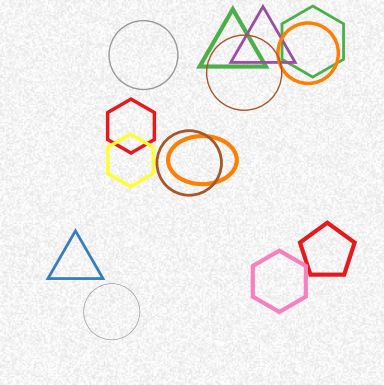[{"shape": "pentagon", "thickness": 3, "radius": 0.37, "center": [0.85, 0.347]}, {"shape": "hexagon", "thickness": 2.5, "radius": 0.35, "center": [0.34, 0.673]}, {"shape": "triangle", "thickness": 2, "radius": 0.41, "center": [0.196, 0.318]}, {"shape": "hexagon", "thickness": 2, "radius": 0.46, "center": [0.812, 0.892]}, {"shape": "triangle", "thickness": 3, "radius": 0.5, "center": [0.605, 0.877]}, {"shape": "triangle", "thickness": 2, "radius": 0.48, "center": [0.683, 0.886]}, {"shape": "circle", "thickness": 2.5, "radius": 0.39, "center": [0.8, 0.862]}, {"shape": "oval", "thickness": 3, "radius": 0.45, "center": [0.526, 0.584]}, {"shape": "hexagon", "thickness": 2.5, "radius": 0.34, "center": [0.339, 0.583]}, {"shape": "circle", "thickness": 1, "radius": 0.49, "center": [0.634, 0.811]}, {"shape": "circle", "thickness": 2, "radius": 0.42, "center": [0.491, 0.577]}, {"shape": "hexagon", "thickness": 3, "radius": 0.4, "center": [0.726, 0.269]}, {"shape": "circle", "thickness": 0.5, "radius": 0.36, "center": [0.29, 0.19]}, {"shape": "circle", "thickness": 1, "radius": 0.45, "center": [0.373, 0.857]}]